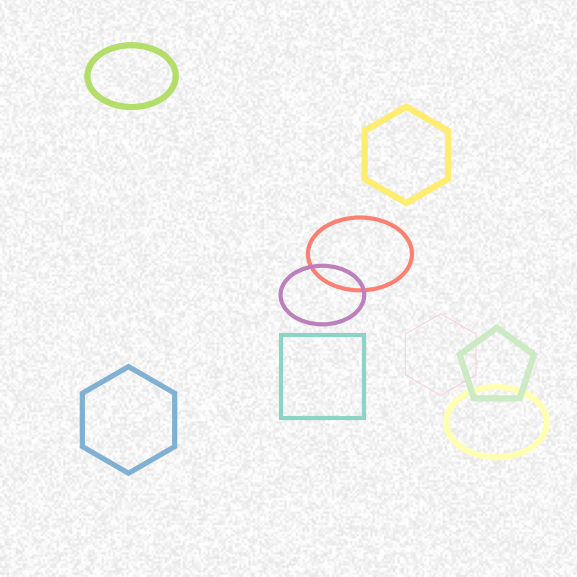[{"shape": "square", "thickness": 2, "radius": 0.36, "center": [0.558, 0.347]}, {"shape": "oval", "thickness": 3, "radius": 0.43, "center": [0.86, 0.268]}, {"shape": "oval", "thickness": 2, "radius": 0.45, "center": [0.623, 0.559]}, {"shape": "hexagon", "thickness": 2.5, "radius": 0.46, "center": [0.223, 0.272]}, {"shape": "oval", "thickness": 3, "radius": 0.38, "center": [0.228, 0.867]}, {"shape": "hexagon", "thickness": 0.5, "radius": 0.35, "center": [0.763, 0.385]}, {"shape": "oval", "thickness": 2, "radius": 0.36, "center": [0.558, 0.488]}, {"shape": "pentagon", "thickness": 3, "radius": 0.34, "center": [0.86, 0.364]}, {"shape": "hexagon", "thickness": 3, "radius": 0.42, "center": [0.704, 0.731]}]